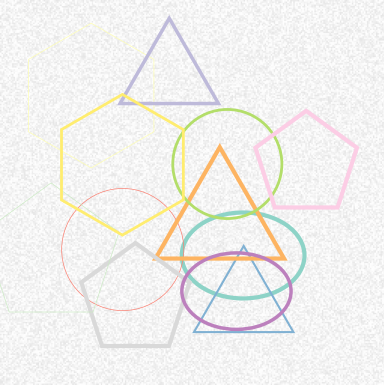[{"shape": "oval", "thickness": 3, "radius": 0.8, "center": [0.631, 0.336]}, {"shape": "hexagon", "thickness": 0.5, "radius": 0.94, "center": [0.237, 0.752]}, {"shape": "triangle", "thickness": 2.5, "radius": 0.74, "center": [0.44, 0.805]}, {"shape": "circle", "thickness": 0.5, "radius": 0.79, "center": [0.319, 0.352]}, {"shape": "triangle", "thickness": 1.5, "radius": 0.75, "center": [0.633, 0.212]}, {"shape": "triangle", "thickness": 3, "radius": 0.96, "center": [0.571, 0.425]}, {"shape": "circle", "thickness": 2, "radius": 0.71, "center": [0.59, 0.574]}, {"shape": "pentagon", "thickness": 3, "radius": 0.69, "center": [0.795, 0.573]}, {"shape": "pentagon", "thickness": 3, "radius": 0.74, "center": [0.352, 0.221]}, {"shape": "oval", "thickness": 2.5, "radius": 0.71, "center": [0.614, 0.244]}, {"shape": "pentagon", "thickness": 0.5, "radius": 0.93, "center": [0.133, 0.34]}, {"shape": "hexagon", "thickness": 2, "radius": 0.91, "center": [0.318, 0.572]}]